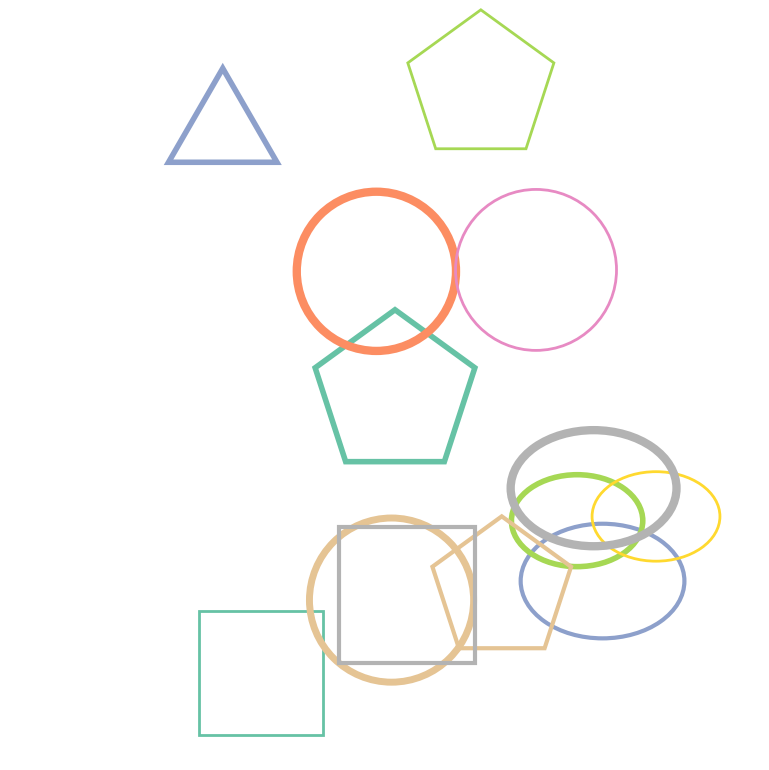[{"shape": "square", "thickness": 1, "radius": 0.4, "center": [0.339, 0.126]}, {"shape": "pentagon", "thickness": 2, "radius": 0.55, "center": [0.513, 0.489]}, {"shape": "circle", "thickness": 3, "radius": 0.52, "center": [0.489, 0.648]}, {"shape": "oval", "thickness": 1.5, "radius": 0.53, "center": [0.783, 0.245]}, {"shape": "triangle", "thickness": 2, "radius": 0.41, "center": [0.289, 0.83]}, {"shape": "circle", "thickness": 1, "radius": 0.52, "center": [0.696, 0.649]}, {"shape": "oval", "thickness": 2, "radius": 0.43, "center": [0.749, 0.324]}, {"shape": "pentagon", "thickness": 1, "radius": 0.5, "center": [0.624, 0.887]}, {"shape": "oval", "thickness": 1, "radius": 0.42, "center": [0.852, 0.329]}, {"shape": "circle", "thickness": 2.5, "radius": 0.53, "center": [0.508, 0.221]}, {"shape": "pentagon", "thickness": 1.5, "radius": 0.47, "center": [0.652, 0.235]}, {"shape": "square", "thickness": 1.5, "radius": 0.44, "center": [0.528, 0.227]}, {"shape": "oval", "thickness": 3, "radius": 0.54, "center": [0.771, 0.366]}]